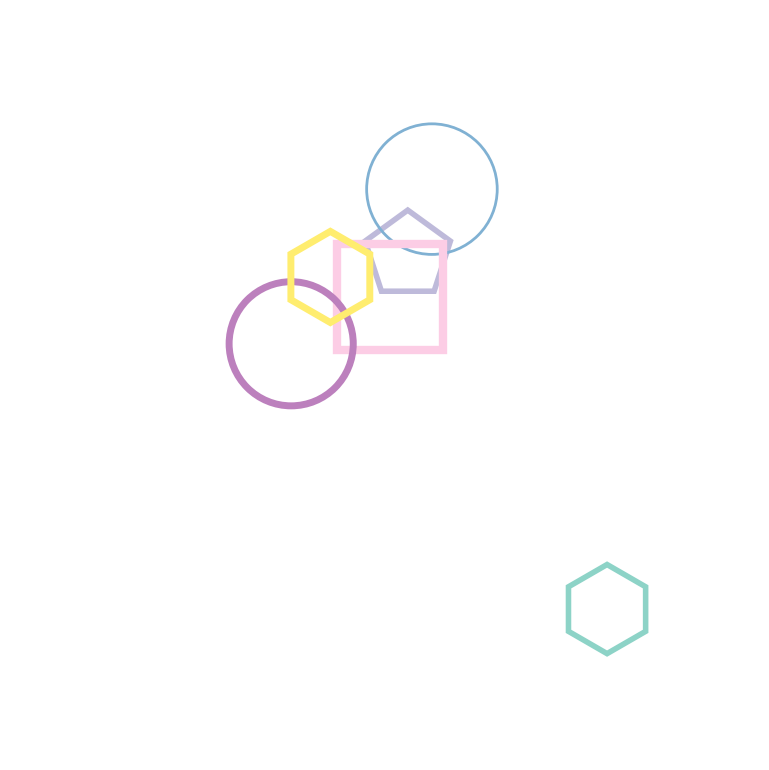[{"shape": "hexagon", "thickness": 2, "radius": 0.29, "center": [0.788, 0.209]}, {"shape": "pentagon", "thickness": 2, "radius": 0.29, "center": [0.53, 0.669]}, {"shape": "circle", "thickness": 1, "radius": 0.42, "center": [0.561, 0.754]}, {"shape": "square", "thickness": 3, "radius": 0.35, "center": [0.506, 0.614]}, {"shape": "circle", "thickness": 2.5, "radius": 0.4, "center": [0.378, 0.554]}, {"shape": "hexagon", "thickness": 2.5, "radius": 0.3, "center": [0.429, 0.64]}]